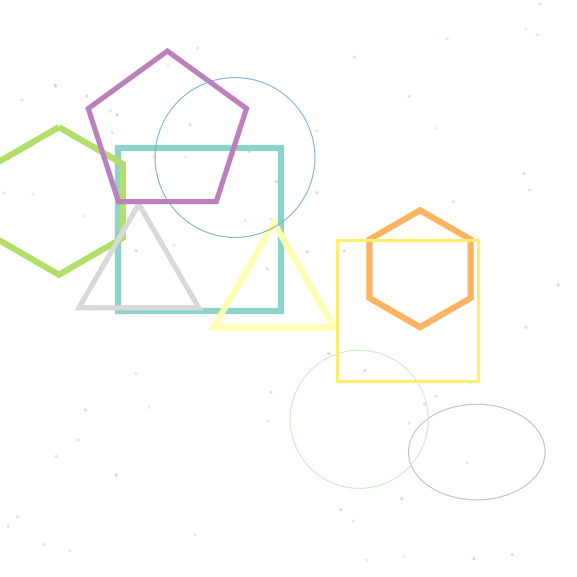[{"shape": "square", "thickness": 3, "radius": 0.7, "center": [0.346, 0.602]}, {"shape": "triangle", "thickness": 3, "radius": 0.6, "center": [0.474, 0.492]}, {"shape": "oval", "thickness": 0.5, "radius": 0.59, "center": [0.826, 0.216]}, {"shape": "circle", "thickness": 0.5, "radius": 0.69, "center": [0.407, 0.726]}, {"shape": "hexagon", "thickness": 3, "radius": 0.51, "center": [0.727, 0.534]}, {"shape": "hexagon", "thickness": 3, "radius": 0.64, "center": [0.102, 0.651]}, {"shape": "triangle", "thickness": 2.5, "radius": 0.6, "center": [0.24, 0.526]}, {"shape": "pentagon", "thickness": 2.5, "radius": 0.72, "center": [0.29, 0.767]}, {"shape": "circle", "thickness": 0.5, "radius": 0.6, "center": [0.622, 0.273]}, {"shape": "square", "thickness": 1.5, "radius": 0.61, "center": [0.705, 0.462]}]